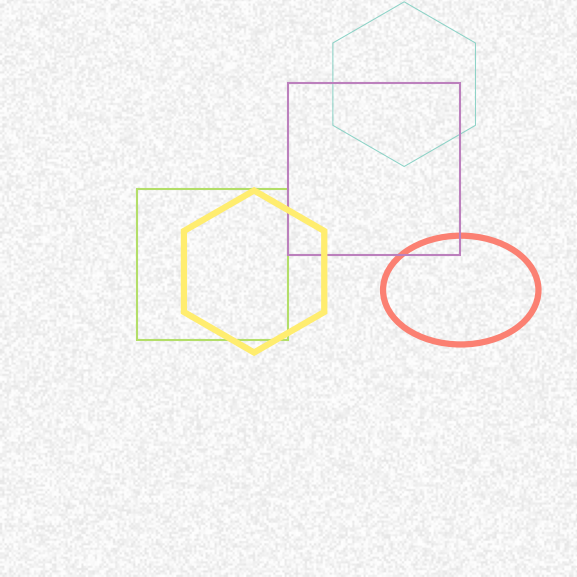[{"shape": "hexagon", "thickness": 0.5, "radius": 0.71, "center": [0.7, 0.853]}, {"shape": "oval", "thickness": 3, "radius": 0.67, "center": [0.798, 0.497]}, {"shape": "square", "thickness": 1, "radius": 0.66, "center": [0.368, 0.541]}, {"shape": "square", "thickness": 1, "radius": 0.74, "center": [0.647, 0.706]}, {"shape": "hexagon", "thickness": 3, "radius": 0.7, "center": [0.44, 0.529]}]